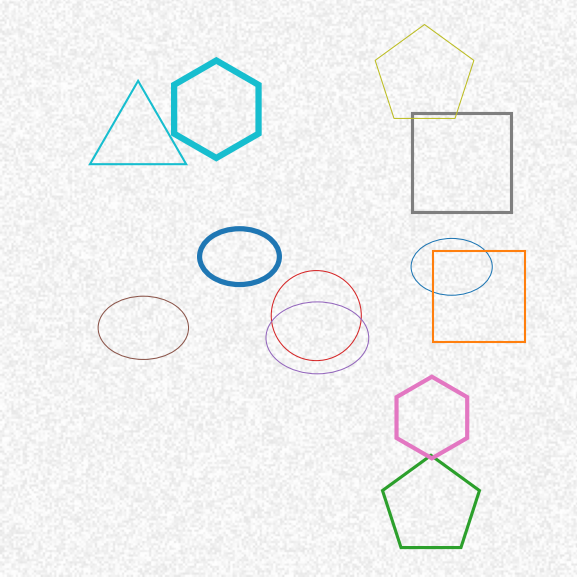[{"shape": "oval", "thickness": 0.5, "radius": 0.35, "center": [0.782, 0.537]}, {"shape": "oval", "thickness": 2.5, "radius": 0.35, "center": [0.415, 0.555]}, {"shape": "square", "thickness": 1, "radius": 0.39, "center": [0.829, 0.485]}, {"shape": "pentagon", "thickness": 1.5, "radius": 0.44, "center": [0.746, 0.122]}, {"shape": "circle", "thickness": 0.5, "radius": 0.39, "center": [0.548, 0.453]}, {"shape": "oval", "thickness": 0.5, "radius": 0.44, "center": [0.55, 0.414]}, {"shape": "oval", "thickness": 0.5, "radius": 0.39, "center": [0.248, 0.431]}, {"shape": "hexagon", "thickness": 2, "radius": 0.35, "center": [0.748, 0.276]}, {"shape": "square", "thickness": 1.5, "radius": 0.43, "center": [0.799, 0.717]}, {"shape": "pentagon", "thickness": 0.5, "radius": 0.45, "center": [0.735, 0.867]}, {"shape": "hexagon", "thickness": 3, "radius": 0.42, "center": [0.375, 0.81]}, {"shape": "triangle", "thickness": 1, "radius": 0.48, "center": [0.239, 0.763]}]